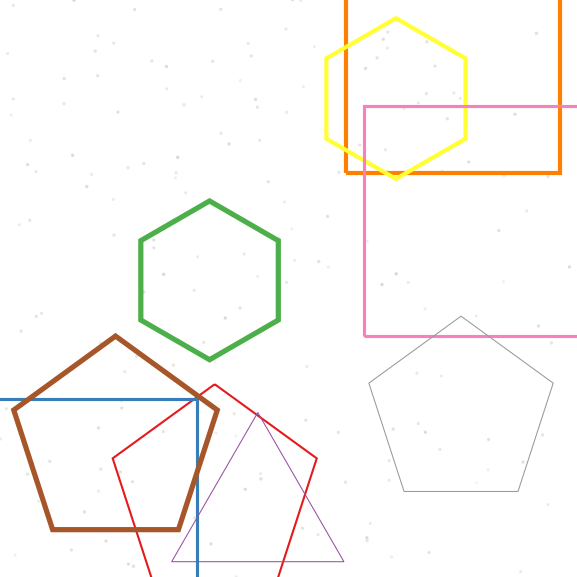[{"shape": "pentagon", "thickness": 1, "radius": 0.93, "center": [0.372, 0.148]}, {"shape": "square", "thickness": 1.5, "radius": 0.95, "center": [0.151, 0.119]}, {"shape": "hexagon", "thickness": 2.5, "radius": 0.69, "center": [0.363, 0.514]}, {"shape": "triangle", "thickness": 0.5, "radius": 0.86, "center": [0.446, 0.113]}, {"shape": "square", "thickness": 2, "radius": 0.93, "center": [0.784, 0.886]}, {"shape": "hexagon", "thickness": 2, "radius": 0.7, "center": [0.686, 0.828]}, {"shape": "pentagon", "thickness": 2.5, "radius": 0.93, "center": [0.2, 0.232]}, {"shape": "square", "thickness": 1.5, "radius": 1.0, "center": [0.83, 0.617]}, {"shape": "pentagon", "thickness": 0.5, "radius": 0.84, "center": [0.798, 0.284]}]